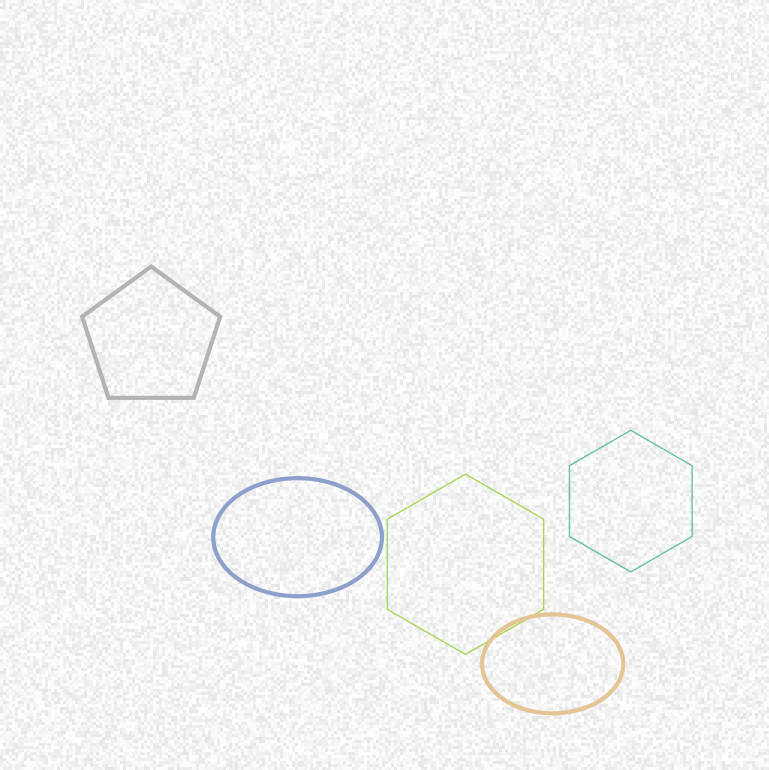[{"shape": "hexagon", "thickness": 0.5, "radius": 0.46, "center": [0.819, 0.349]}, {"shape": "oval", "thickness": 1.5, "radius": 0.55, "center": [0.386, 0.302]}, {"shape": "hexagon", "thickness": 0.5, "radius": 0.59, "center": [0.605, 0.267]}, {"shape": "oval", "thickness": 1.5, "radius": 0.46, "center": [0.718, 0.138]}, {"shape": "pentagon", "thickness": 1.5, "radius": 0.47, "center": [0.196, 0.56]}]